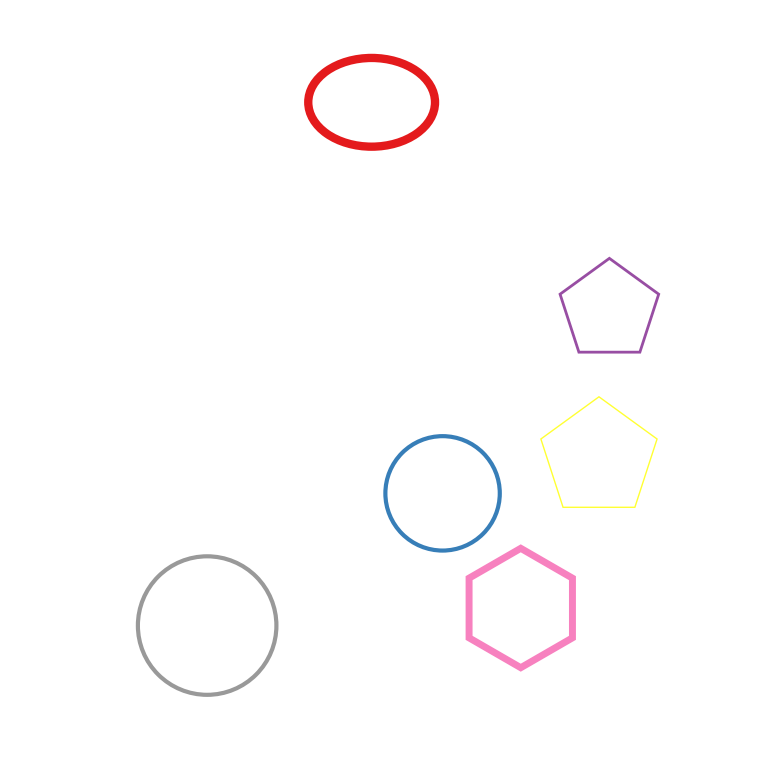[{"shape": "oval", "thickness": 3, "radius": 0.41, "center": [0.483, 0.867]}, {"shape": "circle", "thickness": 1.5, "radius": 0.37, "center": [0.575, 0.359]}, {"shape": "pentagon", "thickness": 1, "radius": 0.34, "center": [0.791, 0.597]}, {"shape": "pentagon", "thickness": 0.5, "radius": 0.4, "center": [0.778, 0.405]}, {"shape": "hexagon", "thickness": 2.5, "radius": 0.39, "center": [0.676, 0.21]}, {"shape": "circle", "thickness": 1.5, "radius": 0.45, "center": [0.269, 0.188]}]